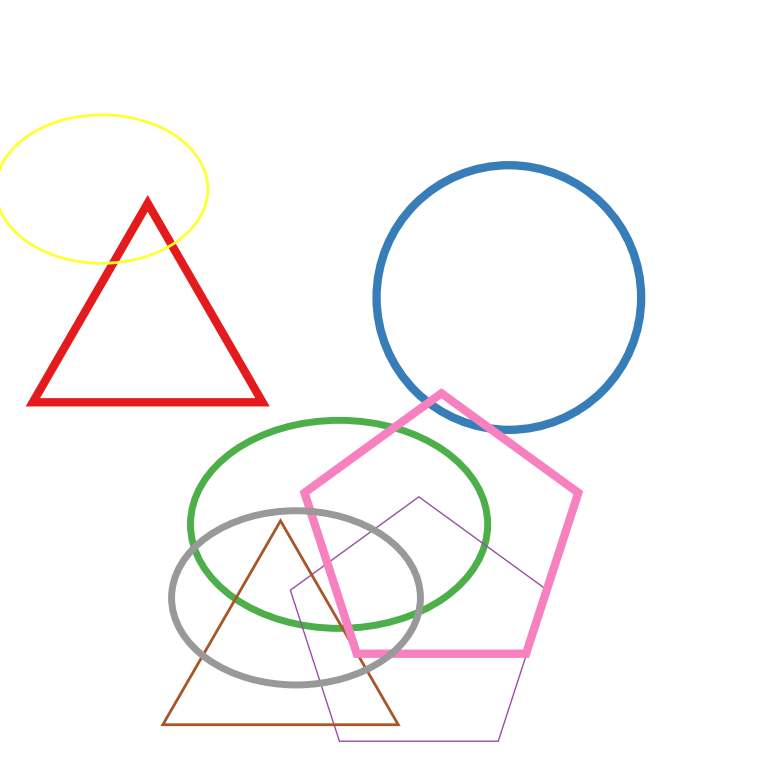[{"shape": "triangle", "thickness": 3, "radius": 0.86, "center": [0.192, 0.564]}, {"shape": "circle", "thickness": 3, "radius": 0.86, "center": [0.661, 0.614]}, {"shape": "oval", "thickness": 2.5, "radius": 0.96, "center": [0.44, 0.319]}, {"shape": "pentagon", "thickness": 0.5, "radius": 0.88, "center": [0.544, 0.179]}, {"shape": "oval", "thickness": 1, "radius": 0.69, "center": [0.132, 0.754]}, {"shape": "triangle", "thickness": 1, "radius": 0.88, "center": [0.364, 0.147]}, {"shape": "pentagon", "thickness": 3, "radius": 0.93, "center": [0.573, 0.302]}, {"shape": "oval", "thickness": 2.5, "radius": 0.81, "center": [0.384, 0.224]}]